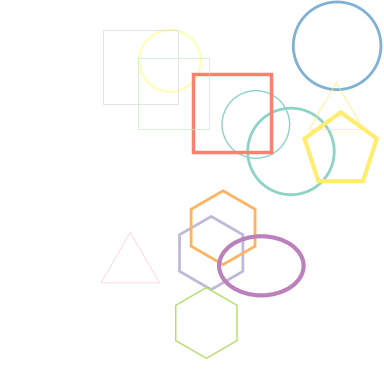[{"shape": "circle", "thickness": 2, "radius": 0.56, "center": [0.756, 0.607]}, {"shape": "circle", "thickness": 1, "radius": 0.44, "center": [0.664, 0.677]}, {"shape": "circle", "thickness": 1.5, "radius": 0.4, "center": [0.441, 0.842]}, {"shape": "hexagon", "thickness": 2, "radius": 0.47, "center": [0.549, 0.343]}, {"shape": "square", "thickness": 2.5, "radius": 0.51, "center": [0.602, 0.706]}, {"shape": "circle", "thickness": 2, "radius": 0.57, "center": [0.876, 0.881]}, {"shape": "hexagon", "thickness": 2, "radius": 0.48, "center": [0.579, 0.409]}, {"shape": "hexagon", "thickness": 1, "radius": 0.46, "center": [0.536, 0.161]}, {"shape": "triangle", "thickness": 0.5, "radius": 0.44, "center": [0.338, 0.309]}, {"shape": "square", "thickness": 0.5, "radius": 0.48, "center": [0.365, 0.827]}, {"shape": "oval", "thickness": 3, "radius": 0.55, "center": [0.679, 0.31]}, {"shape": "square", "thickness": 0.5, "radius": 0.46, "center": [0.45, 0.758]}, {"shape": "pentagon", "thickness": 3, "radius": 0.49, "center": [0.885, 0.609]}, {"shape": "triangle", "thickness": 0.5, "radius": 0.41, "center": [0.873, 0.705]}]